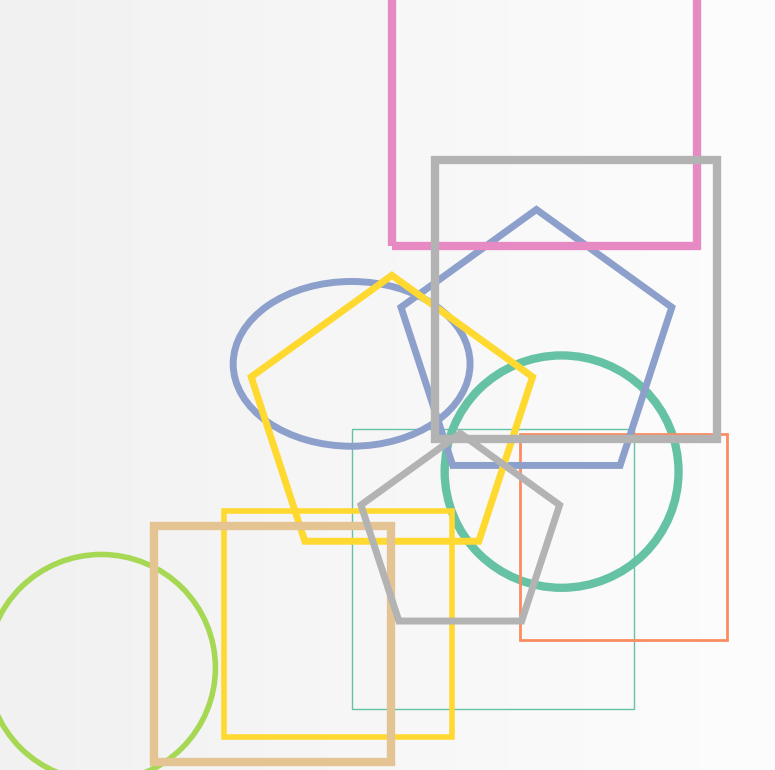[{"shape": "square", "thickness": 0.5, "radius": 0.91, "center": [0.636, 0.261]}, {"shape": "circle", "thickness": 3, "radius": 0.75, "center": [0.725, 0.388]}, {"shape": "square", "thickness": 1, "radius": 0.67, "center": [0.804, 0.302]}, {"shape": "oval", "thickness": 2.5, "radius": 0.76, "center": [0.454, 0.527]}, {"shape": "pentagon", "thickness": 2.5, "radius": 0.92, "center": [0.692, 0.544]}, {"shape": "square", "thickness": 3, "radius": 0.98, "center": [0.703, 0.877]}, {"shape": "circle", "thickness": 2, "radius": 0.74, "center": [0.131, 0.133]}, {"shape": "square", "thickness": 2, "radius": 0.74, "center": [0.436, 0.189]}, {"shape": "pentagon", "thickness": 2.5, "radius": 0.95, "center": [0.506, 0.452]}, {"shape": "square", "thickness": 3, "radius": 0.76, "center": [0.352, 0.164]}, {"shape": "square", "thickness": 3, "radius": 0.91, "center": [0.743, 0.611]}, {"shape": "pentagon", "thickness": 2.5, "radius": 0.67, "center": [0.594, 0.302]}]